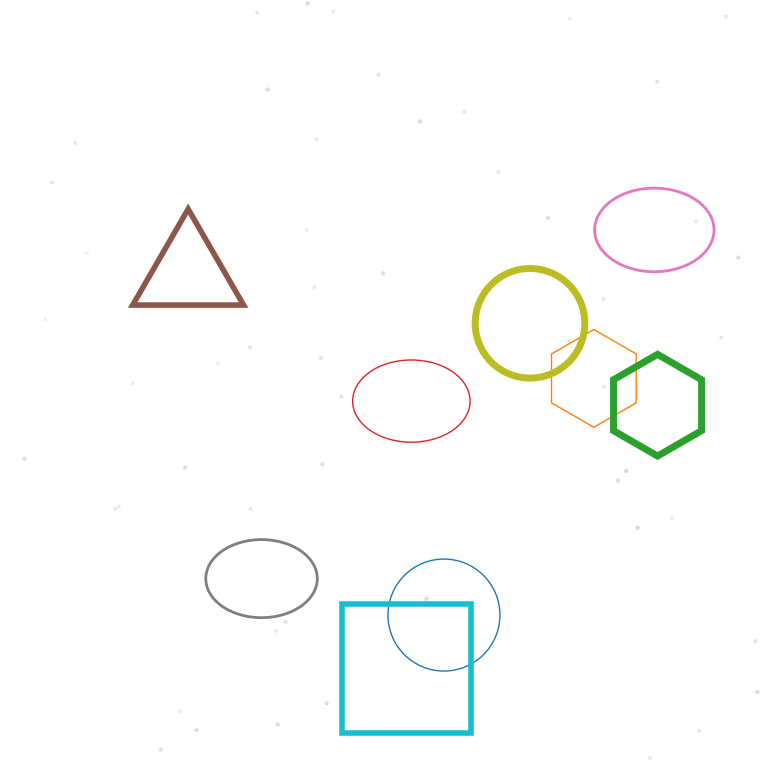[{"shape": "circle", "thickness": 0.5, "radius": 0.36, "center": [0.577, 0.201]}, {"shape": "hexagon", "thickness": 0.5, "radius": 0.32, "center": [0.771, 0.509]}, {"shape": "hexagon", "thickness": 2.5, "radius": 0.33, "center": [0.854, 0.474]}, {"shape": "oval", "thickness": 0.5, "radius": 0.38, "center": [0.534, 0.479]}, {"shape": "triangle", "thickness": 2, "radius": 0.42, "center": [0.244, 0.645]}, {"shape": "oval", "thickness": 1, "radius": 0.39, "center": [0.85, 0.701]}, {"shape": "oval", "thickness": 1, "radius": 0.36, "center": [0.34, 0.249]}, {"shape": "circle", "thickness": 2.5, "radius": 0.36, "center": [0.688, 0.58]}, {"shape": "square", "thickness": 2, "radius": 0.42, "center": [0.528, 0.132]}]